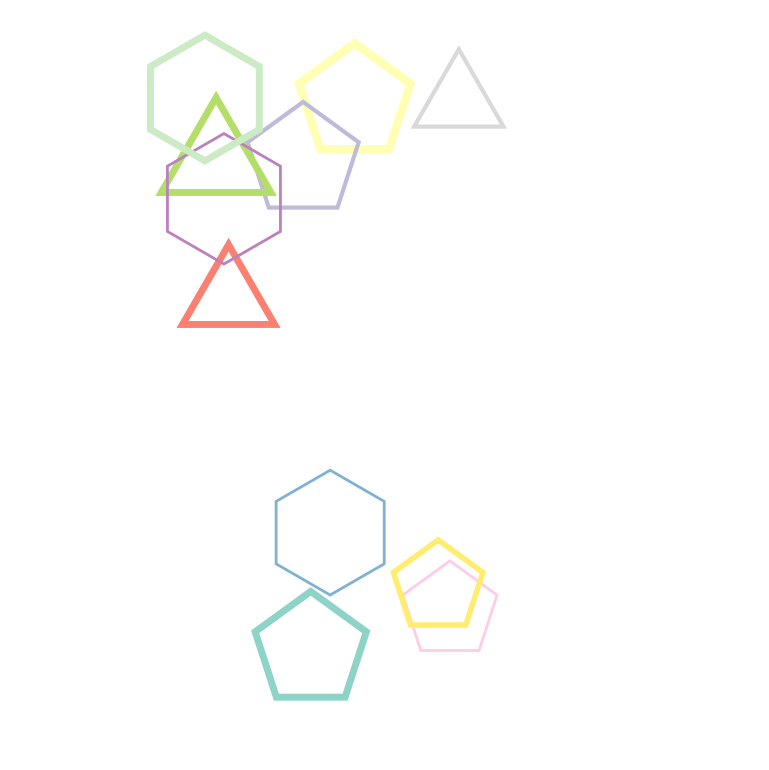[{"shape": "pentagon", "thickness": 2.5, "radius": 0.38, "center": [0.404, 0.156]}, {"shape": "pentagon", "thickness": 3, "radius": 0.38, "center": [0.461, 0.868]}, {"shape": "pentagon", "thickness": 1.5, "radius": 0.38, "center": [0.394, 0.792]}, {"shape": "triangle", "thickness": 2.5, "radius": 0.35, "center": [0.297, 0.613]}, {"shape": "hexagon", "thickness": 1, "radius": 0.41, "center": [0.429, 0.308]}, {"shape": "triangle", "thickness": 2.5, "radius": 0.41, "center": [0.281, 0.791]}, {"shape": "pentagon", "thickness": 1, "radius": 0.32, "center": [0.584, 0.207]}, {"shape": "triangle", "thickness": 1.5, "radius": 0.34, "center": [0.596, 0.869]}, {"shape": "hexagon", "thickness": 1, "radius": 0.42, "center": [0.291, 0.742]}, {"shape": "hexagon", "thickness": 2.5, "radius": 0.41, "center": [0.266, 0.873]}, {"shape": "pentagon", "thickness": 2, "radius": 0.31, "center": [0.569, 0.238]}]